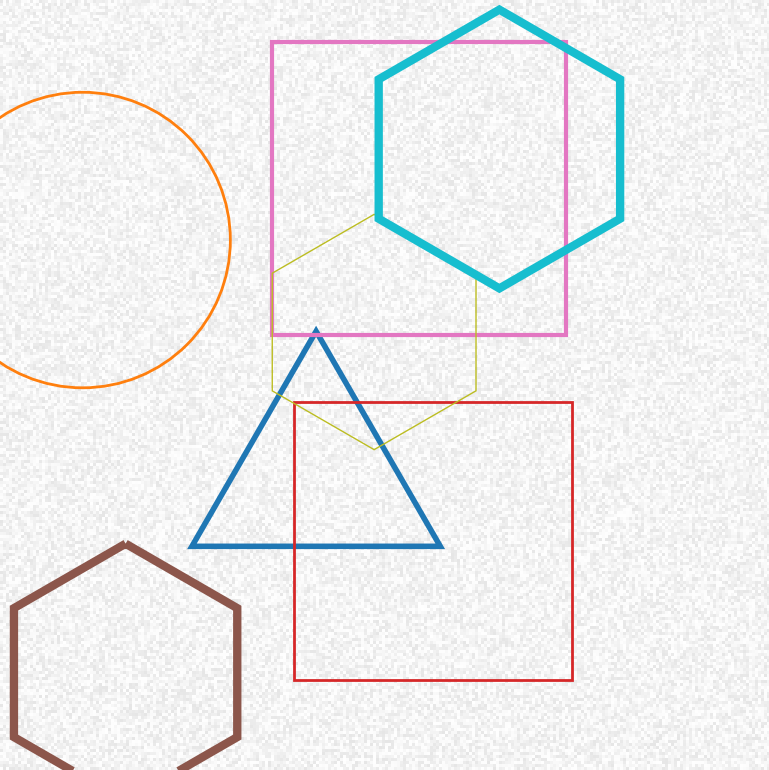[{"shape": "triangle", "thickness": 2, "radius": 0.93, "center": [0.411, 0.384]}, {"shape": "circle", "thickness": 1, "radius": 0.96, "center": [0.107, 0.688]}, {"shape": "square", "thickness": 1, "radius": 0.9, "center": [0.563, 0.297]}, {"shape": "hexagon", "thickness": 3, "radius": 0.84, "center": [0.163, 0.126]}, {"shape": "square", "thickness": 1.5, "radius": 0.95, "center": [0.544, 0.755]}, {"shape": "hexagon", "thickness": 0.5, "radius": 0.76, "center": [0.486, 0.569]}, {"shape": "hexagon", "thickness": 3, "radius": 0.91, "center": [0.649, 0.806]}]